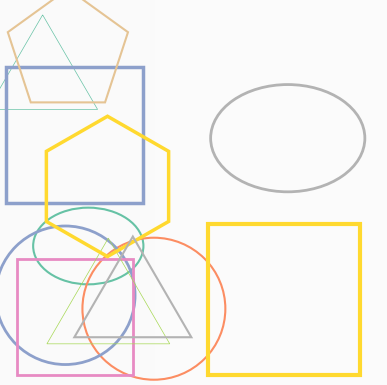[{"shape": "oval", "thickness": 1.5, "radius": 0.71, "center": [0.228, 0.361]}, {"shape": "triangle", "thickness": 0.5, "radius": 0.82, "center": [0.11, 0.798]}, {"shape": "circle", "thickness": 1.5, "radius": 0.92, "center": [0.397, 0.198]}, {"shape": "circle", "thickness": 2, "radius": 0.9, "center": [0.169, 0.233]}, {"shape": "square", "thickness": 2.5, "radius": 0.88, "center": [0.193, 0.649]}, {"shape": "square", "thickness": 2, "radius": 0.75, "center": [0.193, 0.176]}, {"shape": "triangle", "thickness": 0.5, "radius": 0.92, "center": [0.28, 0.198]}, {"shape": "hexagon", "thickness": 2.5, "radius": 0.91, "center": [0.277, 0.516]}, {"shape": "square", "thickness": 3, "radius": 0.98, "center": [0.732, 0.223]}, {"shape": "pentagon", "thickness": 1.5, "radius": 0.82, "center": [0.175, 0.866]}, {"shape": "oval", "thickness": 2, "radius": 0.99, "center": [0.743, 0.641]}, {"shape": "triangle", "thickness": 1.5, "radius": 0.87, "center": [0.343, 0.211]}]